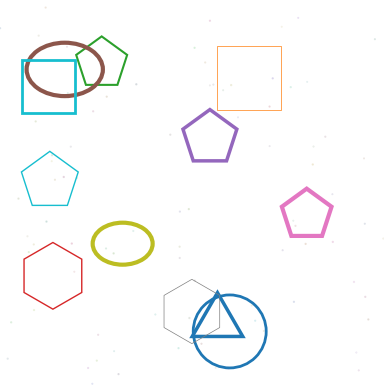[{"shape": "circle", "thickness": 2, "radius": 0.47, "center": [0.597, 0.139]}, {"shape": "triangle", "thickness": 2.5, "radius": 0.38, "center": [0.565, 0.164]}, {"shape": "square", "thickness": 0.5, "radius": 0.42, "center": [0.648, 0.796]}, {"shape": "pentagon", "thickness": 1.5, "radius": 0.35, "center": [0.264, 0.836]}, {"shape": "hexagon", "thickness": 1, "radius": 0.43, "center": [0.137, 0.284]}, {"shape": "pentagon", "thickness": 2.5, "radius": 0.37, "center": [0.545, 0.642]}, {"shape": "oval", "thickness": 3, "radius": 0.5, "center": [0.168, 0.82]}, {"shape": "pentagon", "thickness": 3, "radius": 0.34, "center": [0.797, 0.442]}, {"shape": "hexagon", "thickness": 0.5, "radius": 0.42, "center": [0.498, 0.191]}, {"shape": "oval", "thickness": 3, "radius": 0.39, "center": [0.319, 0.367]}, {"shape": "pentagon", "thickness": 1, "radius": 0.39, "center": [0.129, 0.529]}, {"shape": "square", "thickness": 2, "radius": 0.34, "center": [0.127, 0.776]}]